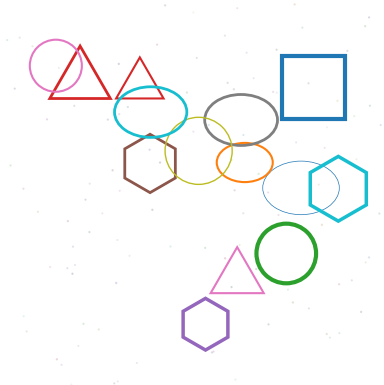[{"shape": "oval", "thickness": 0.5, "radius": 0.5, "center": [0.782, 0.512]}, {"shape": "square", "thickness": 3, "radius": 0.41, "center": [0.814, 0.773]}, {"shape": "oval", "thickness": 1.5, "radius": 0.36, "center": [0.636, 0.578]}, {"shape": "circle", "thickness": 3, "radius": 0.39, "center": [0.744, 0.342]}, {"shape": "triangle", "thickness": 1.5, "radius": 0.36, "center": [0.363, 0.78]}, {"shape": "triangle", "thickness": 2, "radius": 0.45, "center": [0.208, 0.79]}, {"shape": "hexagon", "thickness": 2.5, "radius": 0.34, "center": [0.534, 0.158]}, {"shape": "hexagon", "thickness": 2, "radius": 0.38, "center": [0.39, 0.575]}, {"shape": "triangle", "thickness": 1.5, "radius": 0.4, "center": [0.616, 0.278]}, {"shape": "circle", "thickness": 1.5, "radius": 0.34, "center": [0.145, 0.829]}, {"shape": "oval", "thickness": 2, "radius": 0.47, "center": [0.626, 0.688]}, {"shape": "circle", "thickness": 1, "radius": 0.44, "center": [0.516, 0.608]}, {"shape": "oval", "thickness": 2, "radius": 0.47, "center": [0.391, 0.709]}, {"shape": "hexagon", "thickness": 2.5, "radius": 0.42, "center": [0.879, 0.51]}]